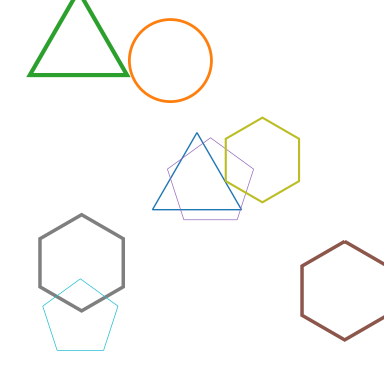[{"shape": "triangle", "thickness": 1, "radius": 0.67, "center": [0.512, 0.522]}, {"shape": "circle", "thickness": 2, "radius": 0.53, "center": [0.443, 0.843]}, {"shape": "triangle", "thickness": 3, "radius": 0.73, "center": [0.204, 0.878]}, {"shape": "pentagon", "thickness": 0.5, "radius": 0.59, "center": [0.547, 0.524]}, {"shape": "hexagon", "thickness": 2.5, "radius": 0.64, "center": [0.895, 0.245]}, {"shape": "hexagon", "thickness": 2.5, "radius": 0.62, "center": [0.212, 0.317]}, {"shape": "hexagon", "thickness": 1.5, "radius": 0.55, "center": [0.682, 0.584]}, {"shape": "pentagon", "thickness": 0.5, "radius": 0.51, "center": [0.209, 0.173]}]